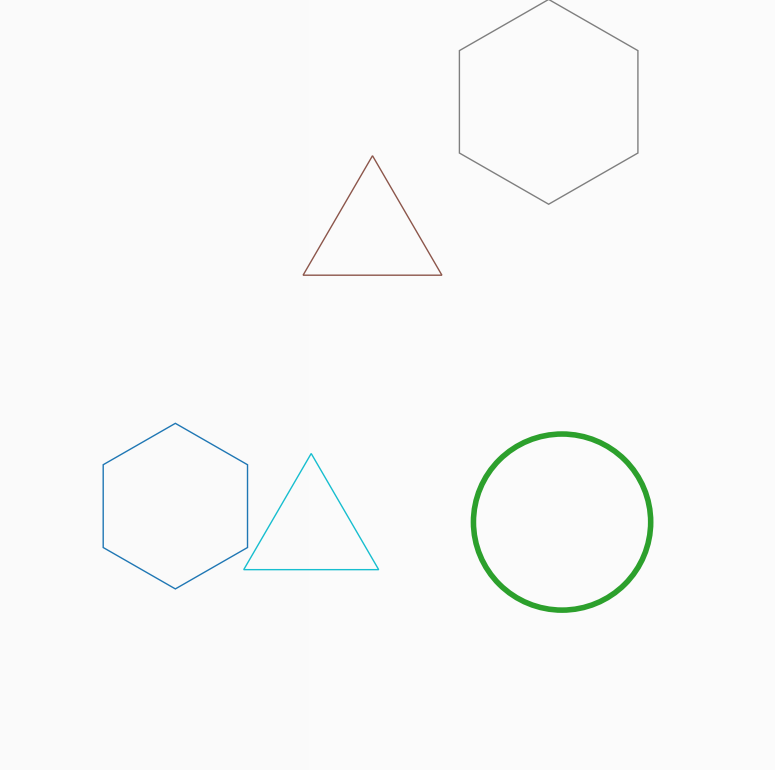[{"shape": "hexagon", "thickness": 0.5, "radius": 0.54, "center": [0.226, 0.343]}, {"shape": "circle", "thickness": 2, "radius": 0.57, "center": [0.725, 0.322]}, {"shape": "triangle", "thickness": 0.5, "radius": 0.52, "center": [0.481, 0.694]}, {"shape": "hexagon", "thickness": 0.5, "radius": 0.66, "center": [0.708, 0.868]}, {"shape": "triangle", "thickness": 0.5, "radius": 0.5, "center": [0.402, 0.31]}]